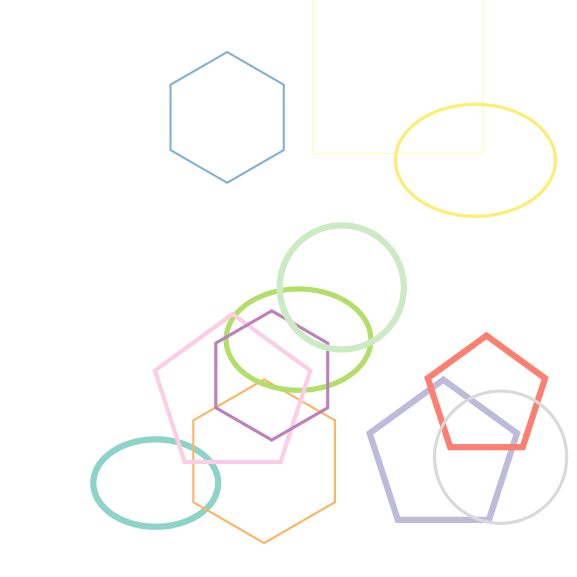[{"shape": "oval", "thickness": 3, "radius": 0.54, "center": [0.27, 0.163]}, {"shape": "square", "thickness": 0.5, "radius": 0.74, "center": [0.688, 0.881]}, {"shape": "pentagon", "thickness": 3, "radius": 0.67, "center": [0.768, 0.207]}, {"shape": "pentagon", "thickness": 3, "radius": 0.53, "center": [0.842, 0.311]}, {"shape": "hexagon", "thickness": 1, "radius": 0.57, "center": [0.393, 0.796]}, {"shape": "hexagon", "thickness": 1, "radius": 0.71, "center": [0.457, 0.2]}, {"shape": "oval", "thickness": 2.5, "radius": 0.63, "center": [0.517, 0.411]}, {"shape": "pentagon", "thickness": 2, "radius": 0.71, "center": [0.403, 0.314]}, {"shape": "circle", "thickness": 1.5, "radius": 0.57, "center": [0.867, 0.207]}, {"shape": "hexagon", "thickness": 1.5, "radius": 0.56, "center": [0.471, 0.349]}, {"shape": "circle", "thickness": 3, "radius": 0.54, "center": [0.592, 0.501]}, {"shape": "oval", "thickness": 1.5, "radius": 0.69, "center": [0.823, 0.722]}]